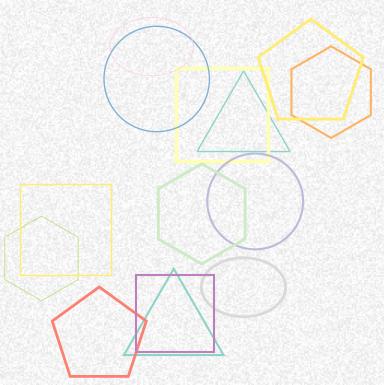[{"shape": "triangle", "thickness": 1.5, "radius": 0.75, "center": [0.451, 0.153]}, {"shape": "triangle", "thickness": 1, "radius": 0.7, "center": [0.633, 0.676]}, {"shape": "square", "thickness": 2.5, "radius": 0.6, "center": [0.576, 0.702]}, {"shape": "circle", "thickness": 1.5, "radius": 0.62, "center": [0.663, 0.477]}, {"shape": "pentagon", "thickness": 2, "radius": 0.64, "center": [0.258, 0.126]}, {"shape": "circle", "thickness": 1, "radius": 0.68, "center": [0.407, 0.795]}, {"shape": "hexagon", "thickness": 1.5, "radius": 0.6, "center": [0.86, 0.761]}, {"shape": "hexagon", "thickness": 0.5, "radius": 0.55, "center": [0.108, 0.329]}, {"shape": "oval", "thickness": 0.5, "radius": 0.54, "center": [0.394, 0.879]}, {"shape": "oval", "thickness": 2, "radius": 0.55, "center": [0.633, 0.254]}, {"shape": "square", "thickness": 1.5, "radius": 0.5, "center": [0.455, 0.186]}, {"shape": "hexagon", "thickness": 2, "radius": 0.65, "center": [0.524, 0.444]}, {"shape": "square", "thickness": 1, "radius": 0.59, "center": [0.17, 0.404]}, {"shape": "pentagon", "thickness": 2, "radius": 0.72, "center": [0.807, 0.807]}]